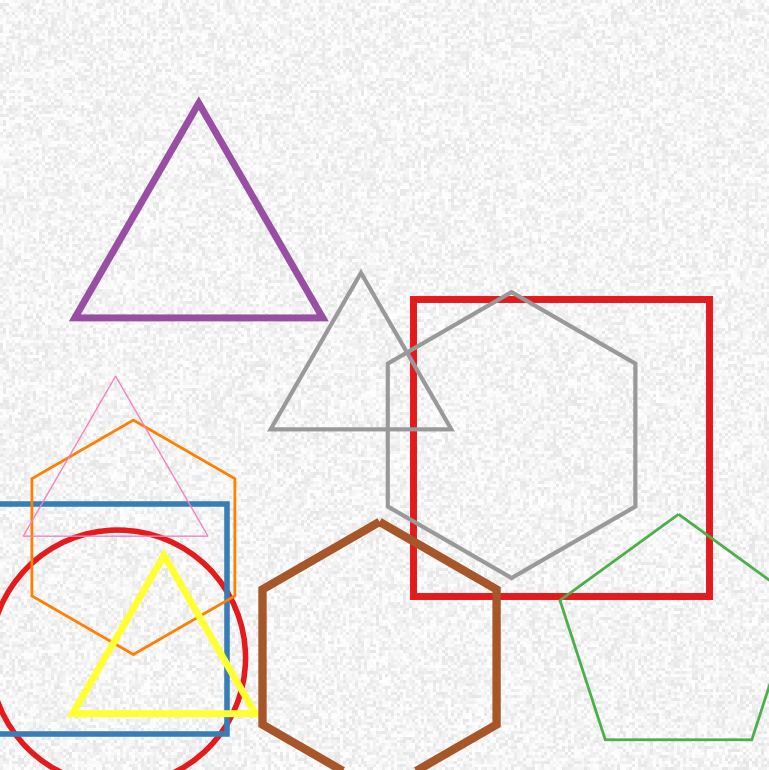[{"shape": "circle", "thickness": 2, "radius": 0.83, "center": [0.153, 0.146]}, {"shape": "square", "thickness": 2.5, "radius": 0.96, "center": [0.729, 0.419]}, {"shape": "square", "thickness": 2, "radius": 0.75, "center": [0.145, 0.196]}, {"shape": "pentagon", "thickness": 1, "radius": 0.81, "center": [0.881, 0.17]}, {"shape": "triangle", "thickness": 2.5, "radius": 0.93, "center": [0.258, 0.68]}, {"shape": "hexagon", "thickness": 1, "radius": 0.76, "center": [0.173, 0.302]}, {"shape": "triangle", "thickness": 2.5, "radius": 0.69, "center": [0.213, 0.142]}, {"shape": "hexagon", "thickness": 3, "radius": 0.88, "center": [0.493, 0.147]}, {"shape": "triangle", "thickness": 0.5, "radius": 0.69, "center": [0.15, 0.373]}, {"shape": "hexagon", "thickness": 1.5, "radius": 0.93, "center": [0.664, 0.435]}, {"shape": "triangle", "thickness": 1.5, "radius": 0.68, "center": [0.469, 0.51]}]